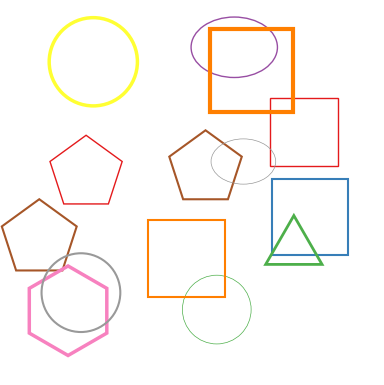[{"shape": "square", "thickness": 1, "radius": 0.44, "center": [0.79, 0.658]}, {"shape": "pentagon", "thickness": 1, "radius": 0.49, "center": [0.224, 0.55]}, {"shape": "square", "thickness": 1.5, "radius": 0.49, "center": [0.805, 0.436]}, {"shape": "triangle", "thickness": 2, "radius": 0.42, "center": [0.763, 0.356]}, {"shape": "circle", "thickness": 0.5, "radius": 0.45, "center": [0.563, 0.196]}, {"shape": "oval", "thickness": 1, "radius": 0.56, "center": [0.608, 0.877]}, {"shape": "square", "thickness": 3, "radius": 0.54, "center": [0.653, 0.817]}, {"shape": "square", "thickness": 1.5, "radius": 0.5, "center": [0.483, 0.327]}, {"shape": "circle", "thickness": 2.5, "radius": 0.57, "center": [0.242, 0.84]}, {"shape": "pentagon", "thickness": 1.5, "radius": 0.5, "center": [0.534, 0.563]}, {"shape": "pentagon", "thickness": 1.5, "radius": 0.51, "center": [0.102, 0.38]}, {"shape": "hexagon", "thickness": 2.5, "radius": 0.58, "center": [0.177, 0.193]}, {"shape": "oval", "thickness": 0.5, "radius": 0.42, "center": [0.632, 0.58]}, {"shape": "circle", "thickness": 1.5, "radius": 0.51, "center": [0.21, 0.24]}]